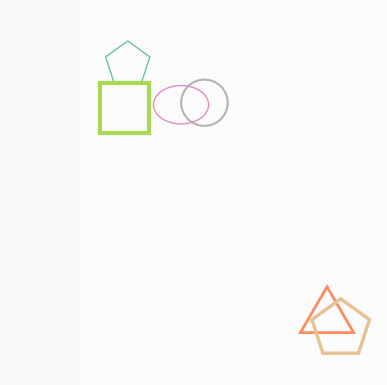[{"shape": "pentagon", "thickness": 1, "radius": 0.3, "center": [0.33, 0.834]}, {"shape": "triangle", "thickness": 2, "radius": 0.4, "center": [0.844, 0.176]}, {"shape": "oval", "thickness": 1, "radius": 0.36, "center": [0.467, 0.728]}, {"shape": "square", "thickness": 3, "radius": 0.32, "center": [0.321, 0.719]}, {"shape": "pentagon", "thickness": 2.5, "radius": 0.39, "center": [0.879, 0.146]}, {"shape": "circle", "thickness": 1.5, "radius": 0.3, "center": [0.528, 0.733]}]